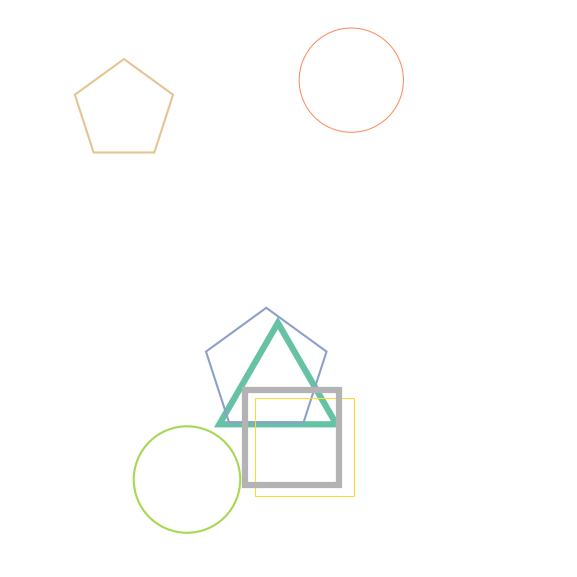[{"shape": "triangle", "thickness": 3, "radius": 0.59, "center": [0.481, 0.323]}, {"shape": "circle", "thickness": 0.5, "radius": 0.45, "center": [0.608, 0.86]}, {"shape": "pentagon", "thickness": 1, "radius": 0.55, "center": [0.461, 0.356]}, {"shape": "circle", "thickness": 1, "radius": 0.46, "center": [0.324, 0.169]}, {"shape": "square", "thickness": 0.5, "radius": 0.43, "center": [0.528, 0.225]}, {"shape": "pentagon", "thickness": 1, "radius": 0.45, "center": [0.215, 0.807]}, {"shape": "square", "thickness": 3, "radius": 0.41, "center": [0.505, 0.242]}]